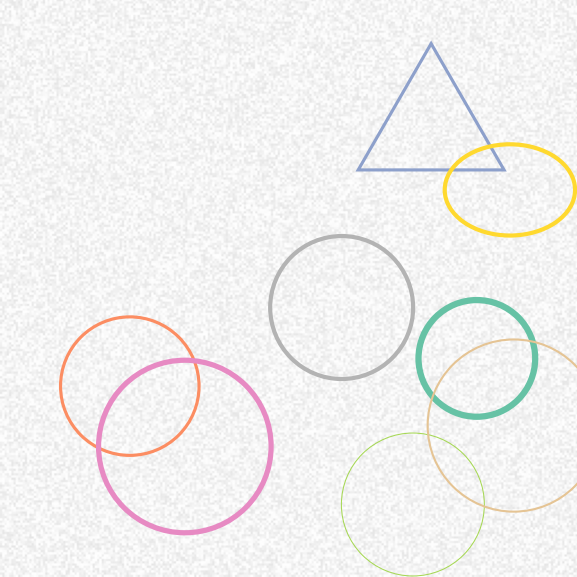[{"shape": "circle", "thickness": 3, "radius": 0.51, "center": [0.826, 0.379]}, {"shape": "circle", "thickness": 1.5, "radius": 0.6, "center": [0.225, 0.331]}, {"shape": "triangle", "thickness": 1.5, "radius": 0.73, "center": [0.747, 0.778]}, {"shape": "circle", "thickness": 2.5, "radius": 0.75, "center": [0.32, 0.226]}, {"shape": "circle", "thickness": 0.5, "radius": 0.62, "center": [0.715, 0.126]}, {"shape": "oval", "thickness": 2, "radius": 0.56, "center": [0.883, 0.67]}, {"shape": "circle", "thickness": 1, "radius": 0.75, "center": [0.89, 0.262]}, {"shape": "circle", "thickness": 2, "radius": 0.62, "center": [0.592, 0.467]}]